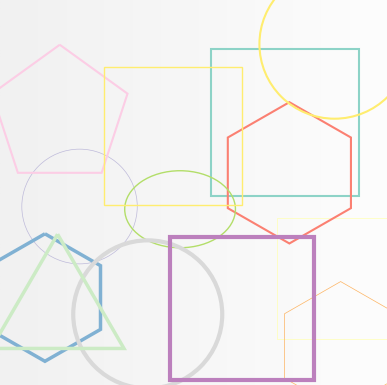[{"shape": "square", "thickness": 1.5, "radius": 0.95, "center": [0.736, 0.683]}, {"shape": "square", "thickness": 0.5, "radius": 0.78, "center": [0.873, 0.277]}, {"shape": "circle", "thickness": 0.5, "radius": 0.74, "center": [0.205, 0.464]}, {"shape": "hexagon", "thickness": 1.5, "radius": 0.92, "center": [0.747, 0.551]}, {"shape": "hexagon", "thickness": 2.5, "radius": 0.83, "center": [0.116, 0.227]}, {"shape": "hexagon", "thickness": 0.5, "radius": 0.84, "center": [0.879, 0.101]}, {"shape": "oval", "thickness": 1, "radius": 0.71, "center": [0.465, 0.457]}, {"shape": "pentagon", "thickness": 1.5, "radius": 0.92, "center": [0.154, 0.7]}, {"shape": "circle", "thickness": 3, "radius": 0.96, "center": [0.381, 0.183]}, {"shape": "square", "thickness": 3, "radius": 0.92, "center": [0.624, 0.199]}, {"shape": "triangle", "thickness": 2.5, "radius": 0.99, "center": [0.149, 0.194]}, {"shape": "square", "thickness": 1, "radius": 0.89, "center": [0.447, 0.647]}, {"shape": "circle", "thickness": 1.5, "radius": 0.97, "center": [0.863, 0.886]}]